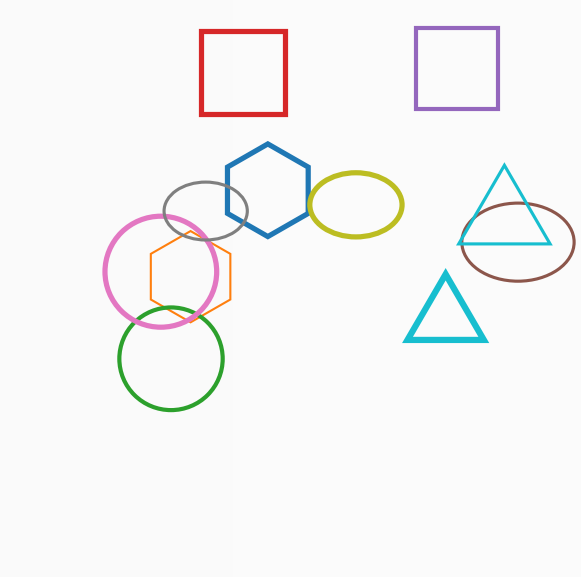[{"shape": "hexagon", "thickness": 2.5, "radius": 0.4, "center": [0.461, 0.67]}, {"shape": "hexagon", "thickness": 1, "radius": 0.39, "center": [0.328, 0.52]}, {"shape": "circle", "thickness": 2, "radius": 0.44, "center": [0.294, 0.378]}, {"shape": "square", "thickness": 2.5, "radius": 0.36, "center": [0.418, 0.874]}, {"shape": "square", "thickness": 2, "radius": 0.35, "center": [0.786, 0.881]}, {"shape": "oval", "thickness": 1.5, "radius": 0.48, "center": [0.891, 0.58]}, {"shape": "circle", "thickness": 2.5, "radius": 0.48, "center": [0.277, 0.529]}, {"shape": "oval", "thickness": 1.5, "radius": 0.36, "center": [0.354, 0.634]}, {"shape": "oval", "thickness": 2.5, "radius": 0.4, "center": [0.612, 0.644]}, {"shape": "triangle", "thickness": 1.5, "radius": 0.45, "center": [0.868, 0.622]}, {"shape": "triangle", "thickness": 3, "radius": 0.38, "center": [0.767, 0.448]}]